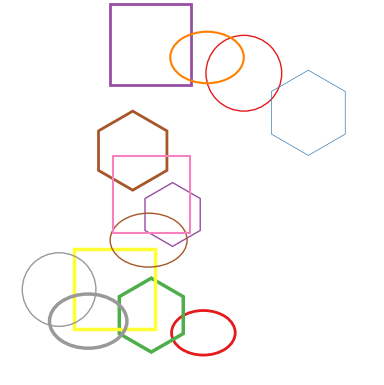[{"shape": "circle", "thickness": 1, "radius": 0.49, "center": [0.633, 0.81]}, {"shape": "oval", "thickness": 2, "radius": 0.41, "center": [0.528, 0.136]}, {"shape": "hexagon", "thickness": 0.5, "radius": 0.55, "center": [0.801, 0.707]}, {"shape": "hexagon", "thickness": 2.5, "radius": 0.48, "center": [0.393, 0.181]}, {"shape": "hexagon", "thickness": 1, "radius": 0.41, "center": [0.448, 0.443]}, {"shape": "square", "thickness": 2, "radius": 0.53, "center": [0.392, 0.885]}, {"shape": "oval", "thickness": 1.5, "radius": 0.48, "center": [0.538, 0.851]}, {"shape": "square", "thickness": 2.5, "radius": 0.53, "center": [0.298, 0.249]}, {"shape": "hexagon", "thickness": 2, "radius": 0.51, "center": [0.345, 0.609]}, {"shape": "oval", "thickness": 1, "radius": 0.5, "center": [0.386, 0.376]}, {"shape": "square", "thickness": 1.5, "radius": 0.5, "center": [0.394, 0.495]}, {"shape": "circle", "thickness": 1, "radius": 0.48, "center": [0.154, 0.248]}, {"shape": "oval", "thickness": 2.5, "radius": 0.5, "center": [0.229, 0.166]}]